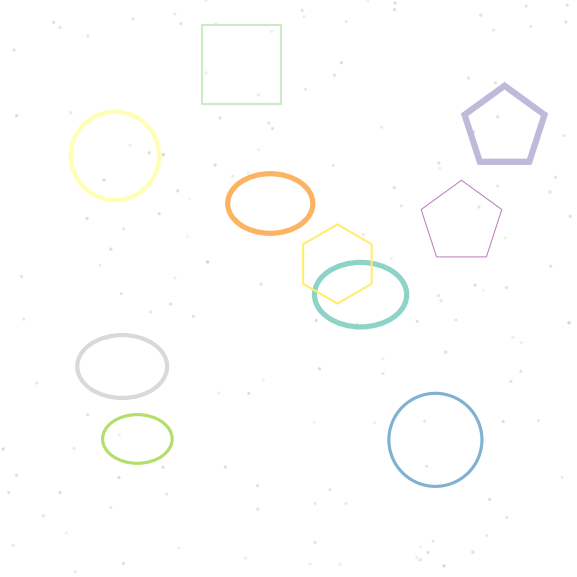[{"shape": "oval", "thickness": 2.5, "radius": 0.4, "center": [0.624, 0.489]}, {"shape": "circle", "thickness": 2, "radius": 0.38, "center": [0.199, 0.729]}, {"shape": "pentagon", "thickness": 3, "radius": 0.36, "center": [0.874, 0.778]}, {"shape": "circle", "thickness": 1.5, "radius": 0.4, "center": [0.754, 0.237]}, {"shape": "oval", "thickness": 2.5, "radius": 0.37, "center": [0.468, 0.647]}, {"shape": "oval", "thickness": 1.5, "radius": 0.3, "center": [0.238, 0.239]}, {"shape": "oval", "thickness": 2, "radius": 0.39, "center": [0.212, 0.364]}, {"shape": "pentagon", "thickness": 0.5, "radius": 0.37, "center": [0.799, 0.614]}, {"shape": "square", "thickness": 1, "radius": 0.34, "center": [0.418, 0.888]}, {"shape": "hexagon", "thickness": 1, "radius": 0.34, "center": [0.584, 0.542]}]